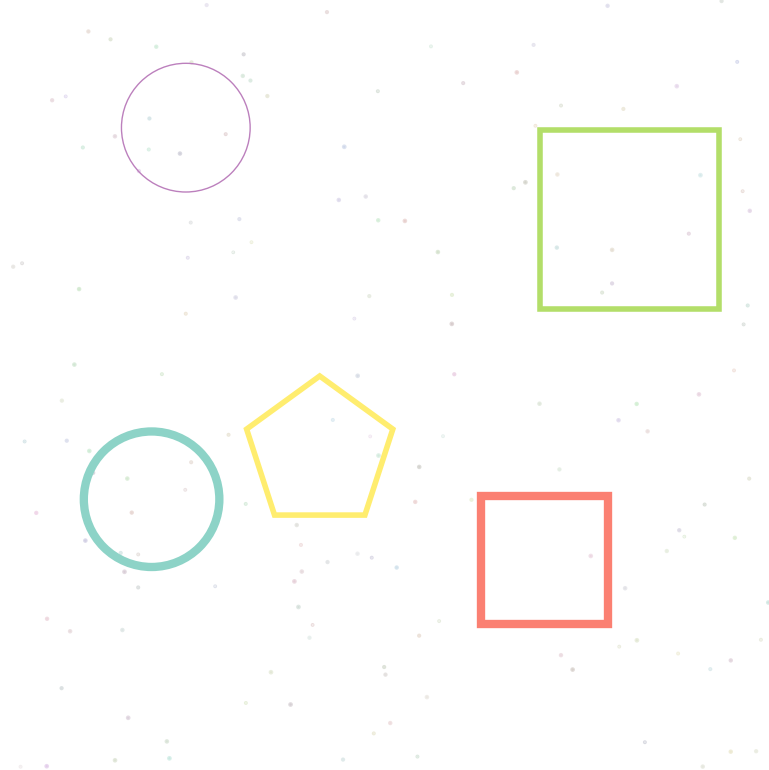[{"shape": "circle", "thickness": 3, "radius": 0.44, "center": [0.197, 0.352]}, {"shape": "square", "thickness": 3, "radius": 0.42, "center": [0.707, 0.273]}, {"shape": "square", "thickness": 2, "radius": 0.58, "center": [0.817, 0.715]}, {"shape": "circle", "thickness": 0.5, "radius": 0.42, "center": [0.241, 0.834]}, {"shape": "pentagon", "thickness": 2, "radius": 0.5, "center": [0.415, 0.412]}]